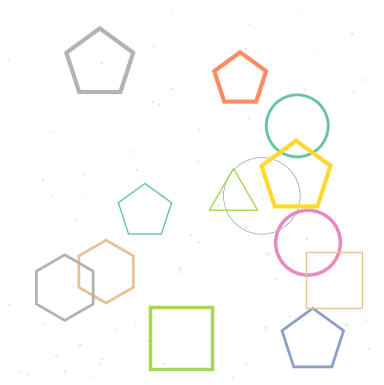[{"shape": "pentagon", "thickness": 1, "radius": 0.36, "center": [0.377, 0.451]}, {"shape": "circle", "thickness": 2, "radius": 0.4, "center": [0.772, 0.673]}, {"shape": "pentagon", "thickness": 3, "radius": 0.35, "center": [0.624, 0.793]}, {"shape": "circle", "thickness": 0.5, "radius": 0.5, "center": [0.68, 0.491]}, {"shape": "pentagon", "thickness": 2, "radius": 0.42, "center": [0.812, 0.115]}, {"shape": "circle", "thickness": 2.5, "radius": 0.42, "center": [0.8, 0.37]}, {"shape": "square", "thickness": 2.5, "radius": 0.41, "center": [0.47, 0.122]}, {"shape": "triangle", "thickness": 1, "radius": 0.36, "center": [0.607, 0.49]}, {"shape": "pentagon", "thickness": 3, "radius": 0.47, "center": [0.769, 0.54]}, {"shape": "hexagon", "thickness": 2, "radius": 0.41, "center": [0.276, 0.295]}, {"shape": "square", "thickness": 1, "radius": 0.36, "center": [0.868, 0.273]}, {"shape": "hexagon", "thickness": 2, "radius": 0.43, "center": [0.168, 0.253]}, {"shape": "pentagon", "thickness": 3, "radius": 0.46, "center": [0.259, 0.835]}]